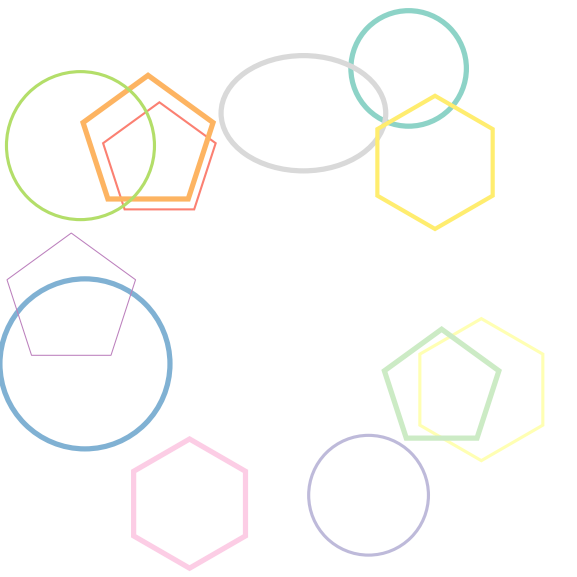[{"shape": "circle", "thickness": 2.5, "radius": 0.5, "center": [0.708, 0.881]}, {"shape": "hexagon", "thickness": 1.5, "radius": 0.61, "center": [0.833, 0.324]}, {"shape": "circle", "thickness": 1.5, "radius": 0.52, "center": [0.638, 0.142]}, {"shape": "pentagon", "thickness": 1, "radius": 0.51, "center": [0.276, 0.719]}, {"shape": "circle", "thickness": 2.5, "radius": 0.74, "center": [0.147, 0.369]}, {"shape": "pentagon", "thickness": 2.5, "radius": 0.59, "center": [0.256, 0.75]}, {"shape": "circle", "thickness": 1.5, "radius": 0.64, "center": [0.139, 0.747]}, {"shape": "hexagon", "thickness": 2.5, "radius": 0.56, "center": [0.328, 0.127]}, {"shape": "oval", "thickness": 2.5, "radius": 0.71, "center": [0.525, 0.803]}, {"shape": "pentagon", "thickness": 0.5, "radius": 0.59, "center": [0.123, 0.479]}, {"shape": "pentagon", "thickness": 2.5, "radius": 0.52, "center": [0.765, 0.325]}, {"shape": "hexagon", "thickness": 2, "radius": 0.58, "center": [0.753, 0.718]}]